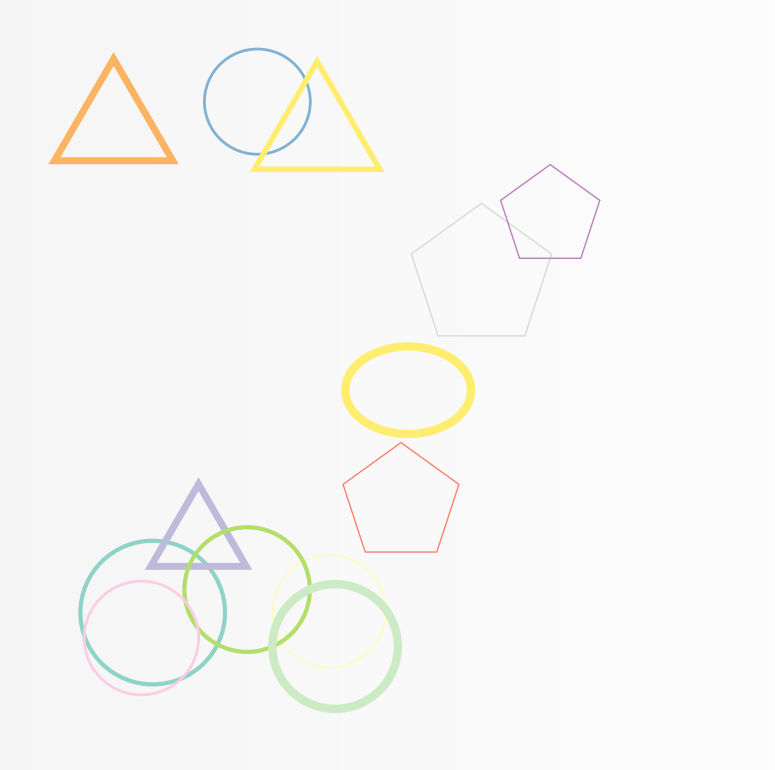[{"shape": "circle", "thickness": 1.5, "radius": 0.47, "center": [0.197, 0.204]}, {"shape": "circle", "thickness": 0.5, "radius": 0.36, "center": [0.425, 0.206]}, {"shape": "triangle", "thickness": 2.5, "radius": 0.36, "center": [0.256, 0.3]}, {"shape": "pentagon", "thickness": 0.5, "radius": 0.39, "center": [0.517, 0.347]}, {"shape": "circle", "thickness": 1, "radius": 0.34, "center": [0.332, 0.868]}, {"shape": "triangle", "thickness": 2.5, "radius": 0.44, "center": [0.147, 0.835]}, {"shape": "circle", "thickness": 1.5, "radius": 0.4, "center": [0.319, 0.234]}, {"shape": "circle", "thickness": 1, "radius": 0.37, "center": [0.182, 0.171]}, {"shape": "pentagon", "thickness": 0.5, "radius": 0.48, "center": [0.621, 0.641]}, {"shape": "pentagon", "thickness": 0.5, "radius": 0.34, "center": [0.71, 0.719]}, {"shape": "circle", "thickness": 3, "radius": 0.4, "center": [0.432, 0.16]}, {"shape": "oval", "thickness": 3, "radius": 0.41, "center": [0.527, 0.493]}, {"shape": "triangle", "thickness": 2, "radius": 0.47, "center": [0.409, 0.827]}]